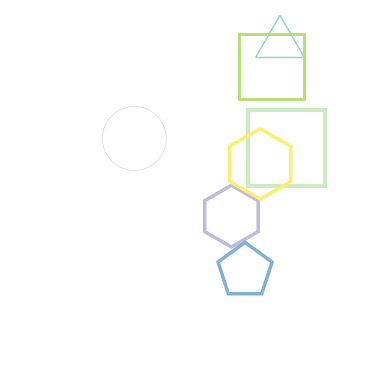[{"shape": "triangle", "thickness": 1, "radius": 0.36, "center": [0.727, 0.887]}, {"shape": "hexagon", "thickness": 2.5, "radius": 0.4, "center": [0.601, 0.439]}, {"shape": "pentagon", "thickness": 2.5, "radius": 0.37, "center": [0.636, 0.297]}, {"shape": "square", "thickness": 2, "radius": 0.43, "center": [0.706, 0.827]}, {"shape": "circle", "thickness": 0.5, "radius": 0.41, "center": [0.349, 0.64]}, {"shape": "square", "thickness": 3, "radius": 0.5, "center": [0.744, 0.616]}, {"shape": "hexagon", "thickness": 2.5, "radius": 0.46, "center": [0.676, 0.574]}]